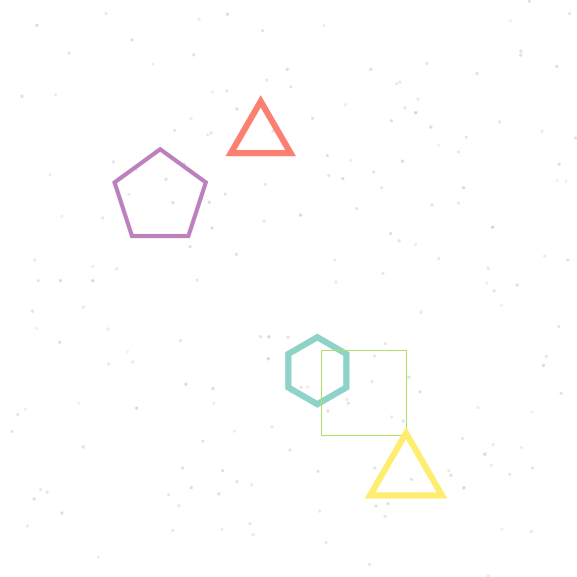[{"shape": "hexagon", "thickness": 3, "radius": 0.29, "center": [0.549, 0.357]}, {"shape": "triangle", "thickness": 3, "radius": 0.3, "center": [0.451, 0.764]}, {"shape": "square", "thickness": 0.5, "radius": 0.37, "center": [0.63, 0.32]}, {"shape": "pentagon", "thickness": 2, "radius": 0.42, "center": [0.277, 0.658]}, {"shape": "triangle", "thickness": 3, "radius": 0.36, "center": [0.703, 0.177]}]